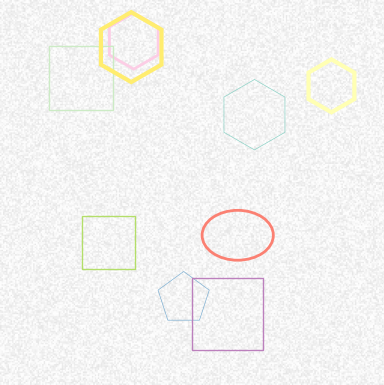[{"shape": "hexagon", "thickness": 0.5, "radius": 0.46, "center": [0.661, 0.702]}, {"shape": "hexagon", "thickness": 3, "radius": 0.34, "center": [0.861, 0.777]}, {"shape": "oval", "thickness": 2, "radius": 0.46, "center": [0.617, 0.389]}, {"shape": "pentagon", "thickness": 0.5, "radius": 0.35, "center": [0.477, 0.225]}, {"shape": "square", "thickness": 1, "radius": 0.34, "center": [0.283, 0.37]}, {"shape": "hexagon", "thickness": 2, "radius": 0.36, "center": [0.347, 0.893]}, {"shape": "square", "thickness": 1, "radius": 0.46, "center": [0.591, 0.185]}, {"shape": "square", "thickness": 1, "radius": 0.41, "center": [0.21, 0.798]}, {"shape": "hexagon", "thickness": 3, "radius": 0.45, "center": [0.341, 0.878]}]